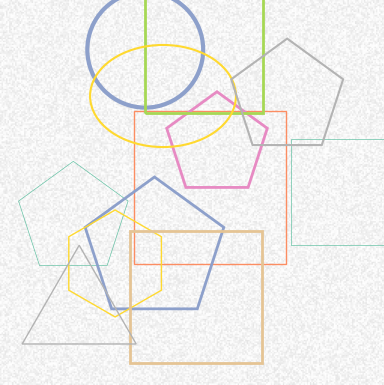[{"shape": "square", "thickness": 0.5, "radius": 0.69, "center": [0.895, 0.502]}, {"shape": "pentagon", "thickness": 0.5, "radius": 0.75, "center": [0.19, 0.431]}, {"shape": "square", "thickness": 1, "radius": 0.99, "center": [0.545, 0.513]}, {"shape": "pentagon", "thickness": 2, "radius": 0.95, "center": [0.401, 0.351]}, {"shape": "circle", "thickness": 3, "radius": 0.75, "center": [0.377, 0.871]}, {"shape": "pentagon", "thickness": 2, "radius": 0.69, "center": [0.564, 0.624]}, {"shape": "square", "thickness": 2, "radius": 0.77, "center": [0.531, 0.86]}, {"shape": "oval", "thickness": 1.5, "radius": 0.95, "center": [0.423, 0.751]}, {"shape": "hexagon", "thickness": 1, "radius": 0.69, "center": [0.299, 0.316]}, {"shape": "square", "thickness": 2, "radius": 0.86, "center": [0.508, 0.228]}, {"shape": "pentagon", "thickness": 1.5, "radius": 0.76, "center": [0.746, 0.747]}, {"shape": "triangle", "thickness": 1, "radius": 0.85, "center": [0.206, 0.192]}]